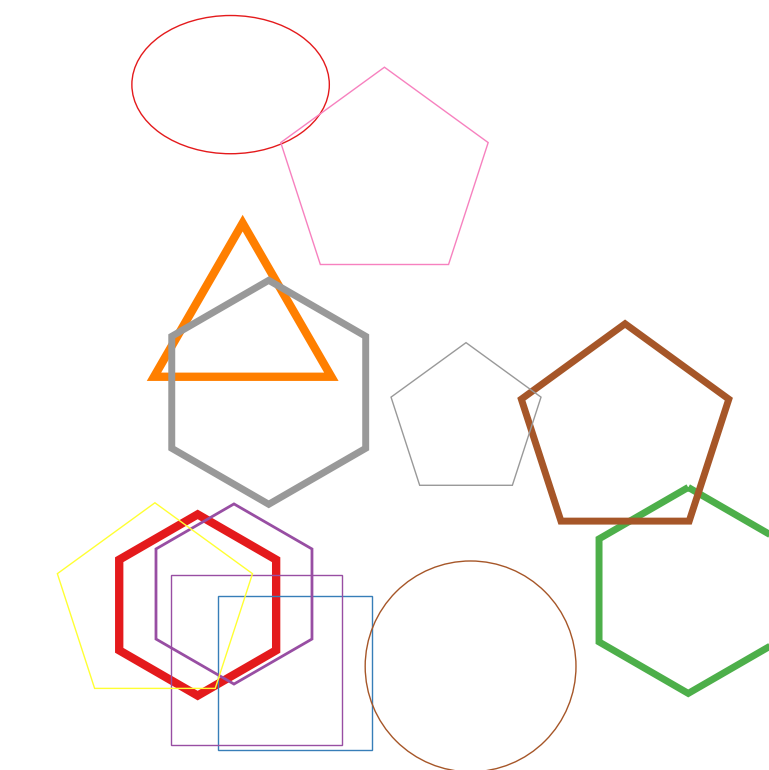[{"shape": "oval", "thickness": 0.5, "radius": 0.64, "center": [0.299, 0.89]}, {"shape": "hexagon", "thickness": 3, "radius": 0.59, "center": [0.257, 0.214]}, {"shape": "square", "thickness": 0.5, "radius": 0.5, "center": [0.383, 0.125]}, {"shape": "hexagon", "thickness": 2.5, "radius": 0.67, "center": [0.894, 0.233]}, {"shape": "square", "thickness": 0.5, "radius": 0.55, "center": [0.333, 0.143]}, {"shape": "hexagon", "thickness": 1, "radius": 0.58, "center": [0.304, 0.229]}, {"shape": "triangle", "thickness": 3, "radius": 0.66, "center": [0.315, 0.577]}, {"shape": "pentagon", "thickness": 0.5, "radius": 0.67, "center": [0.201, 0.214]}, {"shape": "circle", "thickness": 0.5, "radius": 0.68, "center": [0.611, 0.135]}, {"shape": "pentagon", "thickness": 2.5, "radius": 0.71, "center": [0.812, 0.438]}, {"shape": "pentagon", "thickness": 0.5, "radius": 0.71, "center": [0.499, 0.771]}, {"shape": "hexagon", "thickness": 2.5, "radius": 0.73, "center": [0.349, 0.491]}, {"shape": "pentagon", "thickness": 0.5, "radius": 0.51, "center": [0.605, 0.453]}]